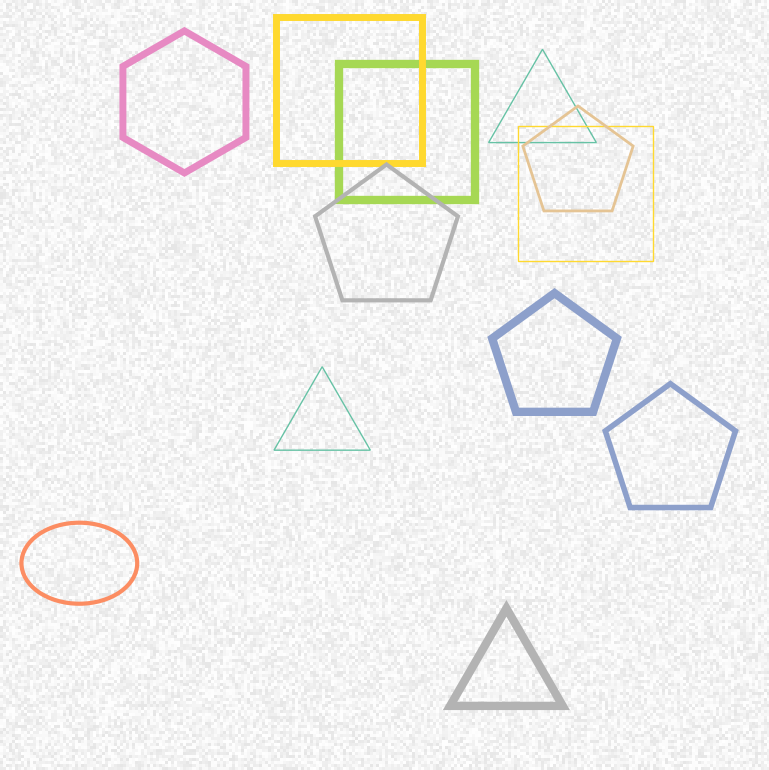[{"shape": "triangle", "thickness": 0.5, "radius": 0.4, "center": [0.705, 0.855]}, {"shape": "triangle", "thickness": 0.5, "radius": 0.36, "center": [0.418, 0.451]}, {"shape": "oval", "thickness": 1.5, "radius": 0.38, "center": [0.103, 0.269]}, {"shape": "pentagon", "thickness": 2, "radius": 0.44, "center": [0.871, 0.413]}, {"shape": "pentagon", "thickness": 3, "radius": 0.43, "center": [0.72, 0.534]}, {"shape": "hexagon", "thickness": 2.5, "radius": 0.46, "center": [0.24, 0.868]}, {"shape": "square", "thickness": 3, "radius": 0.44, "center": [0.528, 0.829]}, {"shape": "square", "thickness": 2.5, "radius": 0.47, "center": [0.453, 0.883]}, {"shape": "square", "thickness": 0.5, "radius": 0.44, "center": [0.761, 0.749]}, {"shape": "pentagon", "thickness": 1, "radius": 0.38, "center": [0.751, 0.787]}, {"shape": "triangle", "thickness": 3, "radius": 0.42, "center": [0.658, 0.125]}, {"shape": "pentagon", "thickness": 1.5, "radius": 0.49, "center": [0.502, 0.689]}]